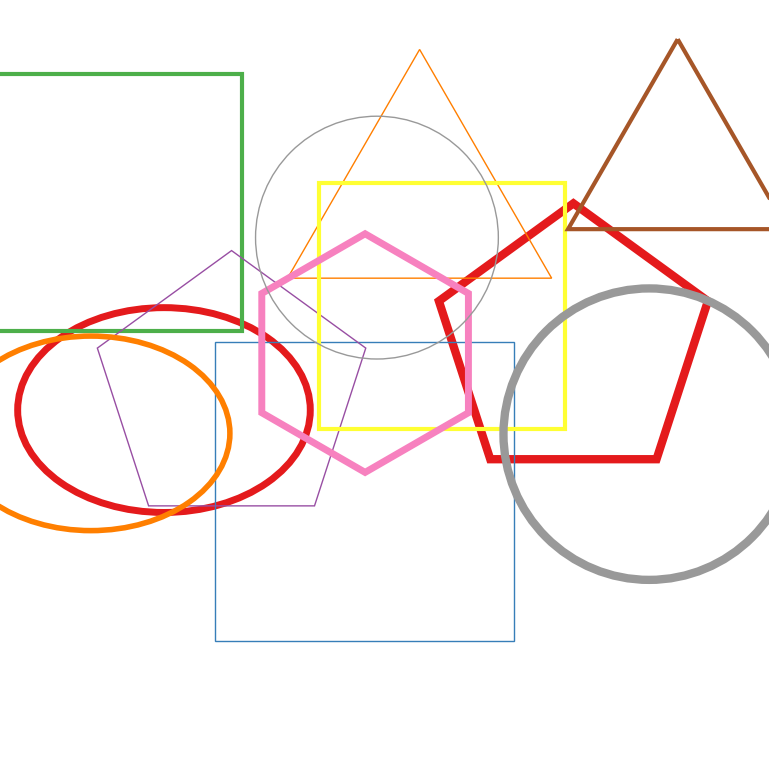[{"shape": "oval", "thickness": 2.5, "radius": 0.95, "center": [0.213, 0.467]}, {"shape": "pentagon", "thickness": 3, "radius": 0.92, "center": [0.745, 0.552]}, {"shape": "square", "thickness": 0.5, "radius": 0.97, "center": [0.473, 0.362]}, {"shape": "square", "thickness": 1.5, "radius": 0.83, "center": [0.147, 0.737]}, {"shape": "pentagon", "thickness": 0.5, "radius": 0.92, "center": [0.301, 0.491]}, {"shape": "triangle", "thickness": 0.5, "radius": 0.99, "center": [0.545, 0.738]}, {"shape": "oval", "thickness": 2, "radius": 0.9, "center": [0.118, 0.437]}, {"shape": "square", "thickness": 1.5, "radius": 0.8, "center": [0.574, 0.602]}, {"shape": "triangle", "thickness": 1.5, "radius": 0.82, "center": [0.88, 0.785]}, {"shape": "hexagon", "thickness": 2.5, "radius": 0.77, "center": [0.474, 0.541]}, {"shape": "circle", "thickness": 0.5, "radius": 0.79, "center": [0.49, 0.691]}, {"shape": "circle", "thickness": 3, "radius": 0.95, "center": [0.843, 0.436]}]